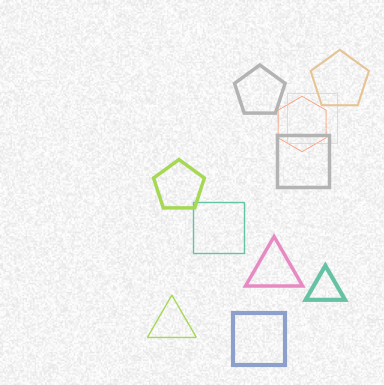[{"shape": "square", "thickness": 1, "radius": 0.33, "center": [0.567, 0.41]}, {"shape": "triangle", "thickness": 3, "radius": 0.3, "center": [0.845, 0.251]}, {"shape": "hexagon", "thickness": 0.5, "radius": 0.36, "center": [0.785, 0.678]}, {"shape": "square", "thickness": 3, "radius": 0.34, "center": [0.674, 0.119]}, {"shape": "triangle", "thickness": 2.5, "radius": 0.43, "center": [0.712, 0.3]}, {"shape": "pentagon", "thickness": 2.5, "radius": 0.35, "center": [0.465, 0.516]}, {"shape": "triangle", "thickness": 1, "radius": 0.37, "center": [0.446, 0.16]}, {"shape": "square", "thickness": 0.5, "radius": 0.33, "center": [0.81, 0.693]}, {"shape": "pentagon", "thickness": 1.5, "radius": 0.4, "center": [0.883, 0.791]}, {"shape": "pentagon", "thickness": 2.5, "radius": 0.35, "center": [0.675, 0.762]}, {"shape": "square", "thickness": 2.5, "radius": 0.34, "center": [0.787, 0.583]}]